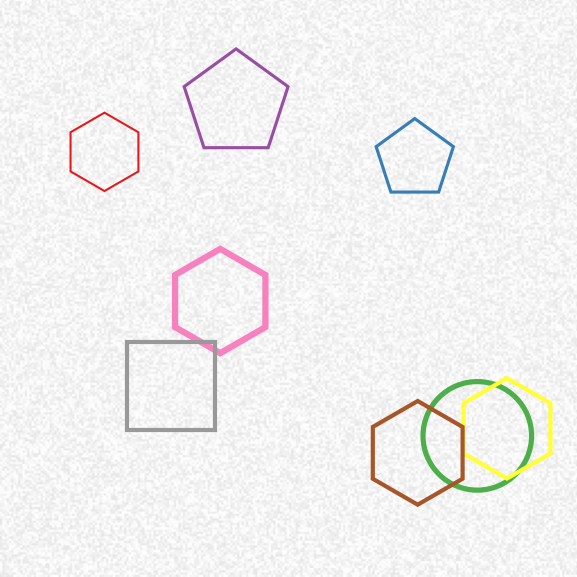[{"shape": "hexagon", "thickness": 1, "radius": 0.34, "center": [0.181, 0.736]}, {"shape": "pentagon", "thickness": 1.5, "radius": 0.35, "center": [0.718, 0.723]}, {"shape": "circle", "thickness": 2.5, "radius": 0.47, "center": [0.827, 0.244]}, {"shape": "pentagon", "thickness": 1.5, "radius": 0.47, "center": [0.409, 0.82]}, {"shape": "hexagon", "thickness": 2, "radius": 0.43, "center": [0.878, 0.257]}, {"shape": "hexagon", "thickness": 2, "radius": 0.45, "center": [0.723, 0.215]}, {"shape": "hexagon", "thickness": 3, "radius": 0.45, "center": [0.381, 0.478]}, {"shape": "square", "thickness": 2, "radius": 0.38, "center": [0.296, 0.33]}]